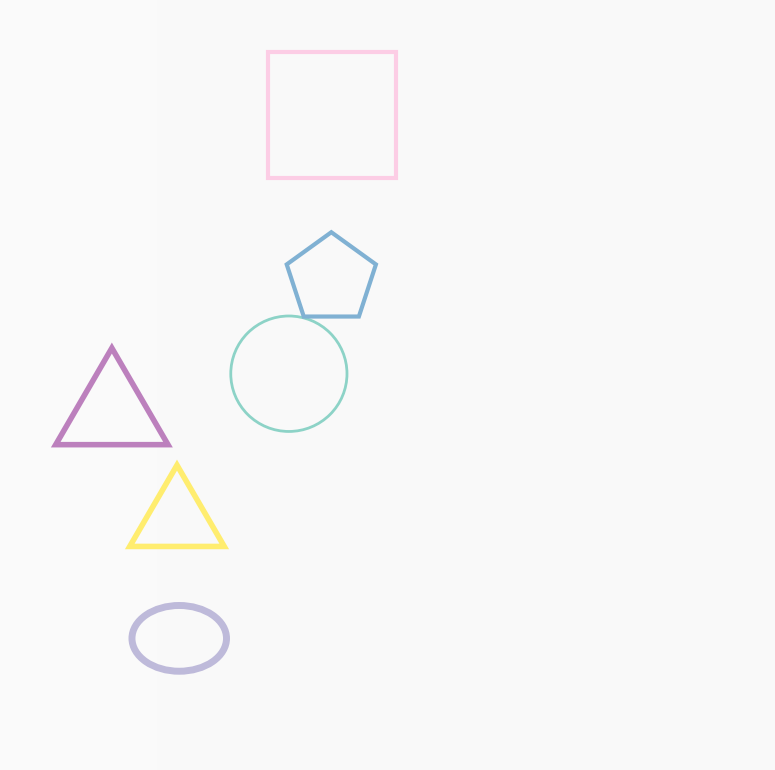[{"shape": "circle", "thickness": 1, "radius": 0.37, "center": [0.373, 0.515]}, {"shape": "oval", "thickness": 2.5, "radius": 0.3, "center": [0.231, 0.171]}, {"shape": "pentagon", "thickness": 1.5, "radius": 0.3, "center": [0.428, 0.638]}, {"shape": "square", "thickness": 1.5, "radius": 0.41, "center": [0.428, 0.851]}, {"shape": "triangle", "thickness": 2, "radius": 0.42, "center": [0.144, 0.464]}, {"shape": "triangle", "thickness": 2, "radius": 0.35, "center": [0.228, 0.326]}]